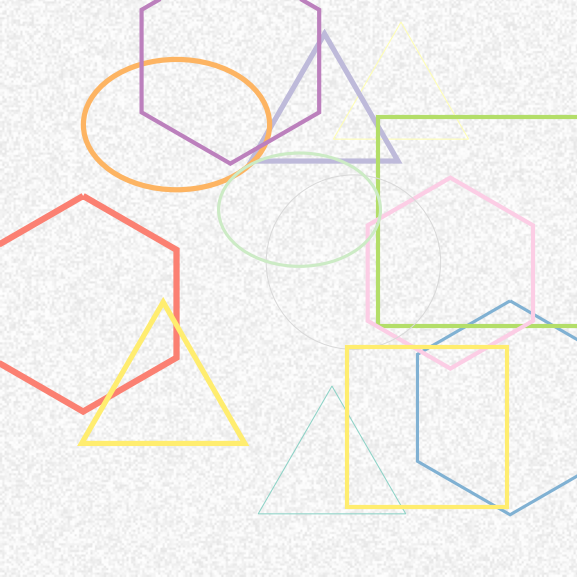[{"shape": "triangle", "thickness": 0.5, "radius": 0.74, "center": [0.575, 0.183]}, {"shape": "triangle", "thickness": 0.5, "radius": 0.68, "center": [0.694, 0.826]}, {"shape": "triangle", "thickness": 2.5, "radius": 0.73, "center": [0.562, 0.794]}, {"shape": "hexagon", "thickness": 3, "radius": 0.93, "center": [0.144, 0.473]}, {"shape": "hexagon", "thickness": 1.5, "radius": 0.93, "center": [0.883, 0.293]}, {"shape": "oval", "thickness": 2.5, "radius": 0.81, "center": [0.306, 0.783]}, {"shape": "square", "thickness": 2, "radius": 0.91, "center": [0.835, 0.616]}, {"shape": "hexagon", "thickness": 2, "radius": 0.83, "center": [0.78, 0.526]}, {"shape": "circle", "thickness": 0.5, "radius": 0.76, "center": [0.612, 0.545]}, {"shape": "hexagon", "thickness": 2, "radius": 0.89, "center": [0.399, 0.893]}, {"shape": "oval", "thickness": 1.5, "radius": 0.7, "center": [0.519, 0.636]}, {"shape": "triangle", "thickness": 2.5, "radius": 0.82, "center": [0.283, 0.313]}, {"shape": "square", "thickness": 2, "radius": 0.69, "center": [0.739, 0.26]}]